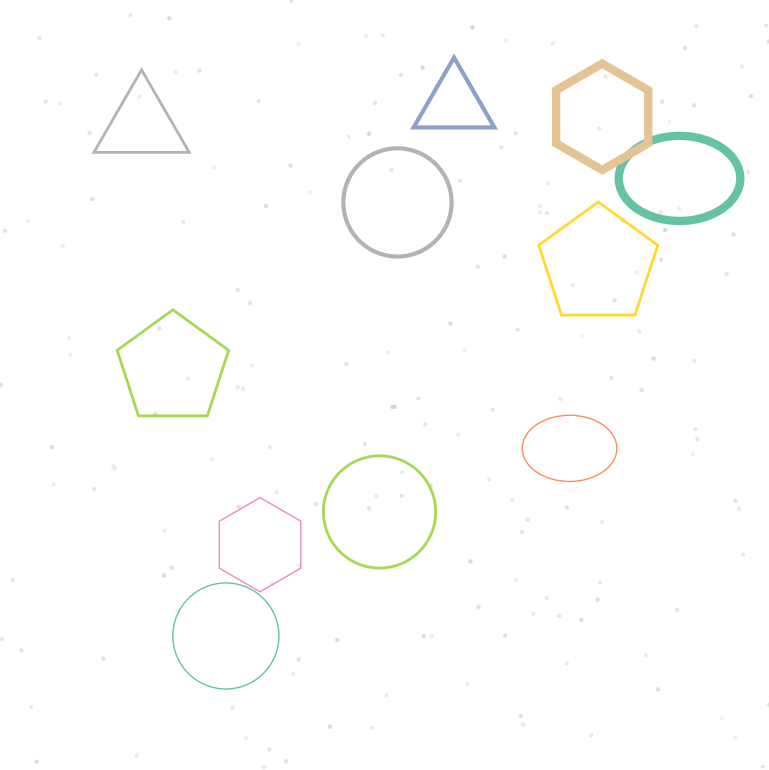[{"shape": "oval", "thickness": 3, "radius": 0.39, "center": [0.882, 0.768]}, {"shape": "circle", "thickness": 0.5, "radius": 0.34, "center": [0.293, 0.174]}, {"shape": "oval", "thickness": 0.5, "radius": 0.31, "center": [0.74, 0.418]}, {"shape": "triangle", "thickness": 1.5, "radius": 0.3, "center": [0.59, 0.865]}, {"shape": "hexagon", "thickness": 0.5, "radius": 0.31, "center": [0.338, 0.293]}, {"shape": "circle", "thickness": 1, "radius": 0.36, "center": [0.493, 0.335]}, {"shape": "pentagon", "thickness": 1, "radius": 0.38, "center": [0.225, 0.522]}, {"shape": "pentagon", "thickness": 1, "radius": 0.41, "center": [0.777, 0.656]}, {"shape": "hexagon", "thickness": 3, "radius": 0.35, "center": [0.782, 0.848]}, {"shape": "circle", "thickness": 1.5, "radius": 0.35, "center": [0.516, 0.737]}, {"shape": "triangle", "thickness": 1, "radius": 0.36, "center": [0.184, 0.838]}]